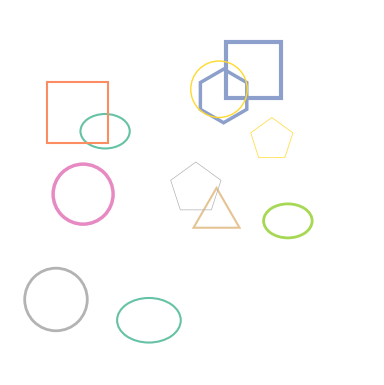[{"shape": "oval", "thickness": 1.5, "radius": 0.41, "center": [0.387, 0.168]}, {"shape": "oval", "thickness": 1.5, "radius": 0.32, "center": [0.273, 0.659]}, {"shape": "square", "thickness": 1.5, "radius": 0.4, "center": [0.202, 0.707]}, {"shape": "hexagon", "thickness": 2.5, "radius": 0.35, "center": [0.581, 0.751]}, {"shape": "square", "thickness": 3, "radius": 0.36, "center": [0.658, 0.819]}, {"shape": "circle", "thickness": 2.5, "radius": 0.39, "center": [0.216, 0.496]}, {"shape": "oval", "thickness": 2, "radius": 0.32, "center": [0.748, 0.426]}, {"shape": "pentagon", "thickness": 0.5, "radius": 0.29, "center": [0.706, 0.637]}, {"shape": "circle", "thickness": 1, "radius": 0.37, "center": [0.569, 0.768]}, {"shape": "triangle", "thickness": 1.5, "radius": 0.34, "center": [0.562, 0.443]}, {"shape": "circle", "thickness": 2, "radius": 0.41, "center": [0.145, 0.222]}, {"shape": "pentagon", "thickness": 0.5, "radius": 0.34, "center": [0.509, 0.51]}]